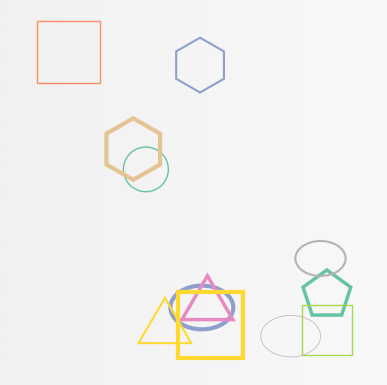[{"shape": "pentagon", "thickness": 2.5, "radius": 0.32, "center": [0.844, 0.234]}, {"shape": "circle", "thickness": 1, "radius": 0.29, "center": [0.377, 0.56]}, {"shape": "square", "thickness": 1, "radius": 0.41, "center": [0.177, 0.865]}, {"shape": "hexagon", "thickness": 1.5, "radius": 0.36, "center": [0.516, 0.831]}, {"shape": "oval", "thickness": 3, "radius": 0.41, "center": [0.521, 0.201]}, {"shape": "triangle", "thickness": 2.5, "radius": 0.38, "center": [0.535, 0.208]}, {"shape": "square", "thickness": 1, "radius": 0.33, "center": [0.843, 0.143]}, {"shape": "square", "thickness": 3, "radius": 0.42, "center": [0.543, 0.156]}, {"shape": "triangle", "thickness": 1.5, "radius": 0.39, "center": [0.426, 0.148]}, {"shape": "hexagon", "thickness": 3, "radius": 0.4, "center": [0.344, 0.613]}, {"shape": "oval", "thickness": 0.5, "radius": 0.39, "center": [0.75, 0.127]}, {"shape": "oval", "thickness": 1.5, "radius": 0.32, "center": [0.827, 0.329]}]